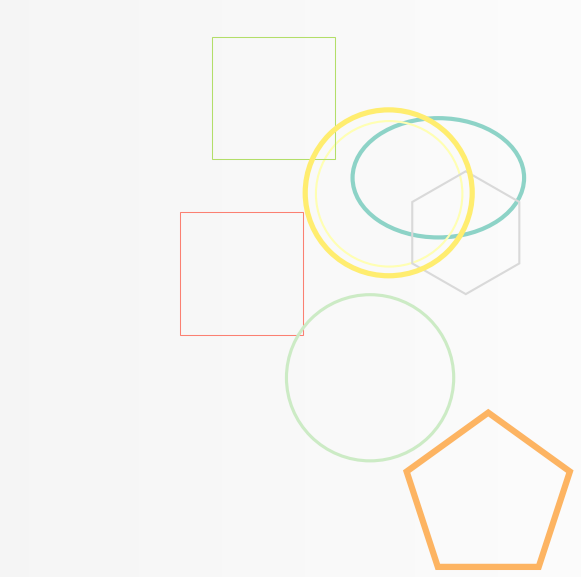[{"shape": "oval", "thickness": 2, "radius": 0.74, "center": [0.754, 0.691]}, {"shape": "circle", "thickness": 1, "radius": 0.63, "center": [0.67, 0.664]}, {"shape": "square", "thickness": 0.5, "radius": 0.53, "center": [0.415, 0.526]}, {"shape": "pentagon", "thickness": 3, "radius": 0.74, "center": [0.84, 0.137]}, {"shape": "square", "thickness": 0.5, "radius": 0.53, "center": [0.47, 0.829]}, {"shape": "hexagon", "thickness": 1, "radius": 0.53, "center": [0.801, 0.596]}, {"shape": "circle", "thickness": 1.5, "radius": 0.72, "center": [0.637, 0.345]}, {"shape": "circle", "thickness": 2.5, "radius": 0.72, "center": [0.669, 0.665]}]